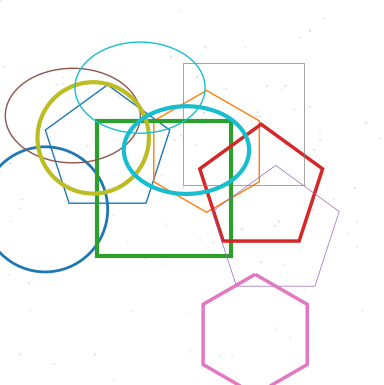[{"shape": "pentagon", "thickness": 1, "radius": 0.85, "center": [0.279, 0.61]}, {"shape": "circle", "thickness": 2, "radius": 0.81, "center": [0.117, 0.456]}, {"shape": "hexagon", "thickness": 1, "radius": 0.79, "center": [0.537, 0.607]}, {"shape": "square", "thickness": 3, "radius": 0.87, "center": [0.426, 0.511]}, {"shape": "pentagon", "thickness": 2.5, "radius": 0.84, "center": [0.678, 0.51]}, {"shape": "pentagon", "thickness": 0.5, "radius": 0.87, "center": [0.716, 0.397]}, {"shape": "oval", "thickness": 1, "radius": 0.88, "center": [0.189, 0.7]}, {"shape": "hexagon", "thickness": 2.5, "radius": 0.78, "center": [0.663, 0.131]}, {"shape": "square", "thickness": 0.5, "radius": 0.79, "center": [0.633, 0.678]}, {"shape": "circle", "thickness": 3, "radius": 0.72, "center": [0.242, 0.642]}, {"shape": "oval", "thickness": 1, "radius": 0.85, "center": [0.364, 0.772]}, {"shape": "oval", "thickness": 3, "radius": 0.81, "center": [0.484, 0.61]}]